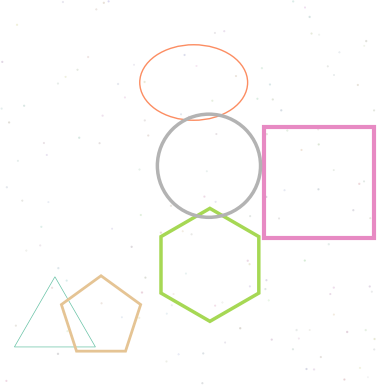[{"shape": "triangle", "thickness": 0.5, "radius": 0.61, "center": [0.143, 0.16]}, {"shape": "oval", "thickness": 1, "radius": 0.7, "center": [0.503, 0.786]}, {"shape": "square", "thickness": 3, "radius": 0.72, "center": [0.828, 0.526]}, {"shape": "hexagon", "thickness": 2.5, "radius": 0.73, "center": [0.545, 0.312]}, {"shape": "pentagon", "thickness": 2, "radius": 0.54, "center": [0.262, 0.175]}, {"shape": "circle", "thickness": 2.5, "radius": 0.67, "center": [0.543, 0.57]}]